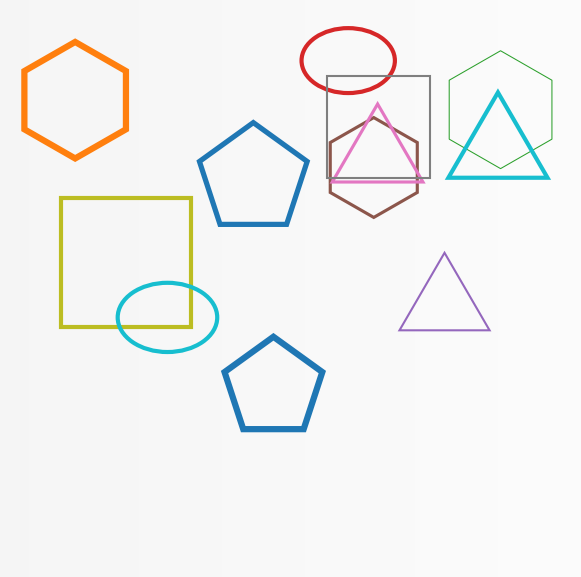[{"shape": "pentagon", "thickness": 3, "radius": 0.44, "center": [0.47, 0.328]}, {"shape": "pentagon", "thickness": 2.5, "radius": 0.49, "center": [0.436, 0.689]}, {"shape": "hexagon", "thickness": 3, "radius": 0.5, "center": [0.129, 0.826]}, {"shape": "hexagon", "thickness": 0.5, "radius": 0.51, "center": [0.861, 0.809]}, {"shape": "oval", "thickness": 2, "radius": 0.4, "center": [0.599, 0.894]}, {"shape": "triangle", "thickness": 1, "radius": 0.45, "center": [0.765, 0.472]}, {"shape": "hexagon", "thickness": 1.5, "radius": 0.43, "center": [0.643, 0.709]}, {"shape": "triangle", "thickness": 1.5, "radius": 0.45, "center": [0.65, 0.729]}, {"shape": "square", "thickness": 1, "radius": 0.44, "center": [0.651, 0.779]}, {"shape": "square", "thickness": 2, "radius": 0.56, "center": [0.216, 0.544]}, {"shape": "oval", "thickness": 2, "radius": 0.43, "center": [0.288, 0.45]}, {"shape": "triangle", "thickness": 2, "radius": 0.49, "center": [0.857, 0.741]}]